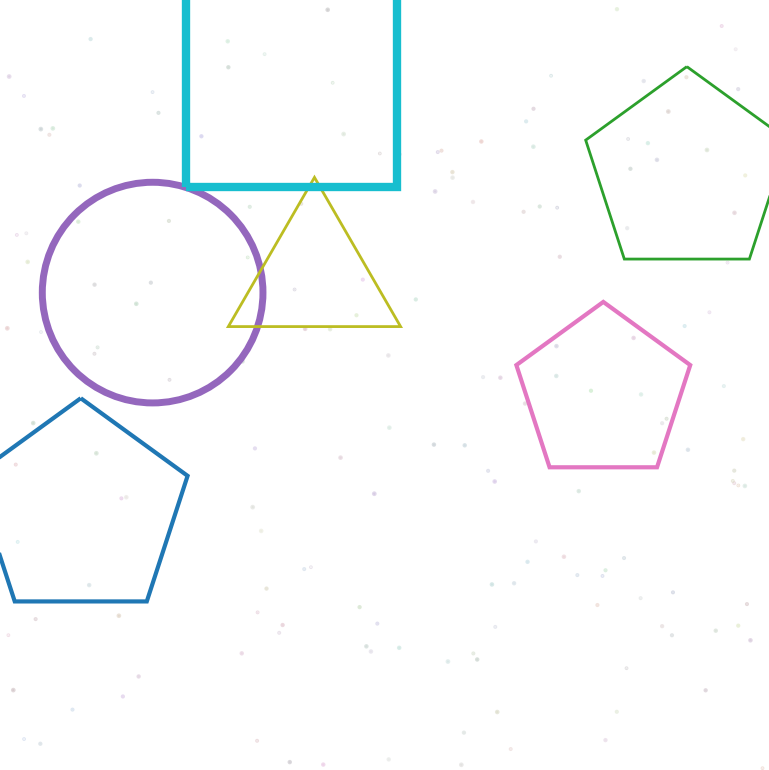[{"shape": "pentagon", "thickness": 1.5, "radius": 0.73, "center": [0.105, 0.337]}, {"shape": "pentagon", "thickness": 1, "radius": 0.69, "center": [0.892, 0.775]}, {"shape": "circle", "thickness": 2.5, "radius": 0.72, "center": [0.198, 0.62]}, {"shape": "pentagon", "thickness": 1.5, "radius": 0.59, "center": [0.784, 0.489]}, {"shape": "triangle", "thickness": 1, "radius": 0.65, "center": [0.408, 0.64]}, {"shape": "square", "thickness": 3, "radius": 0.69, "center": [0.379, 0.895]}]